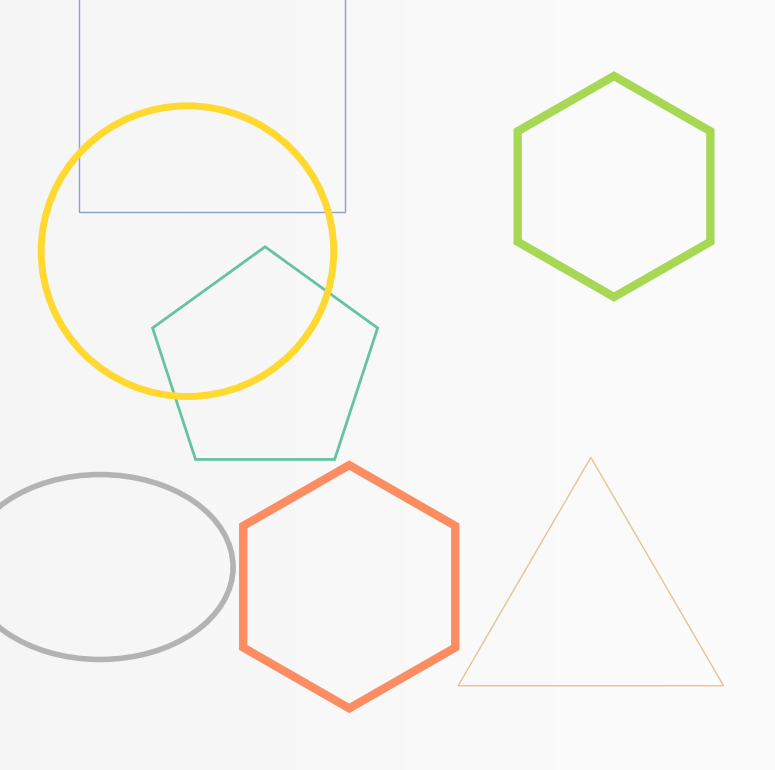[{"shape": "pentagon", "thickness": 1, "radius": 0.76, "center": [0.342, 0.527]}, {"shape": "hexagon", "thickness": 3, "radius": 0.79, "center": [0.451, 0.238]}, {"shape": "square", "thickness": 0.5, "radius": 0.86, "center": [0.274, 0.897]}, {"shape": "hexagon", "thickness": 3, "radius": 0.72, "center": [0.792, 0.758]}, {"shape": "circle", "thickness": 2.5, "radius": 0.94, "center": [0.242, 0.674]}, {"shape": "triangle", "thickness": 0.5, "radius": 0.99, "center": [0.762, 0.208]}, {"shape": "oval", "thickness": 2, "radius": 0.86, "center": [0.129, 0.264]}]